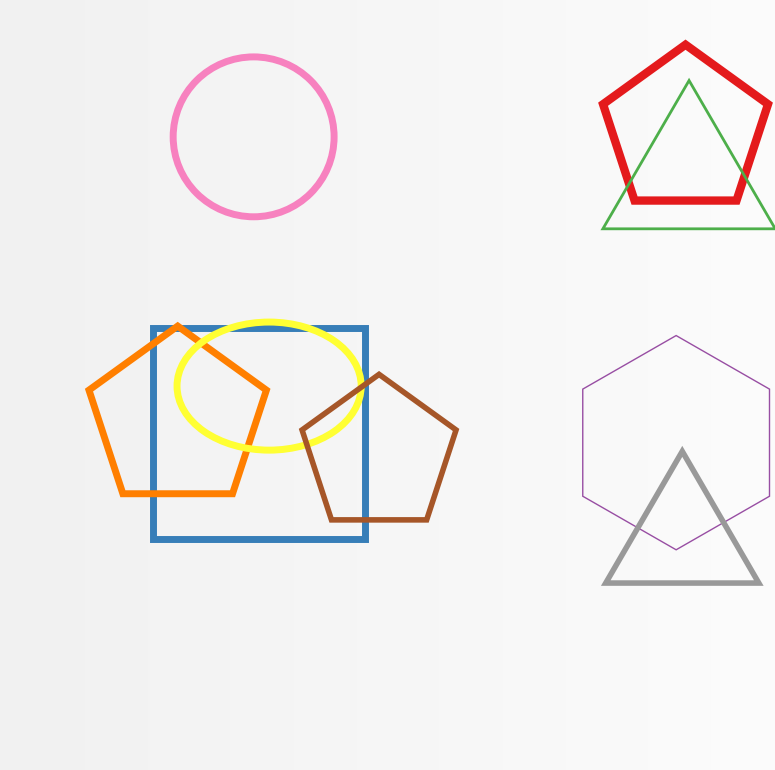[{"shape": "pentagon", "thickness": 3, "radius": 0.56, "center": [0.885, 0.83]}, {"shape": "square", "thickness": 2.5, "radius": 0.68, "center": [0.334, 0.437]}, {"shape": "triangle", "thickness": 1, "radius": 0.64, "center": [0.889, 0.767]}, {"shape": "hexagon", "thickness": 0.5, "radius": 0.7, "center": [0.872, 0.425]}, {"shape": "pentagon", "thickness": 2.5, "radius": 0.6, "center": [0.229, 0.456]}, {"shape": "oval", "thickness": 2.5, "radius": 0.59, "center": [0.347, 0.499]}, {"shape": "pentagon", "thickness": 2, "radius": 0.52, "center": [0.489, 0.409]}, {"shape": "circle", "thickness": 2.5, "radius": 0.52, "center": [0.327, 0.822]}, {"shape": "triangle", "thickness": 2, "radius": 0.57, "center": [0.88, 0.3]}]